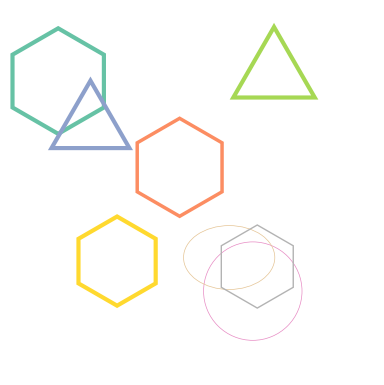[{"shape": "hexagon", "thickness": 3, "radius": 0.69, "center": [0.151, 0.789]}, {"shape": "hexagon", "thickness": 2.5, "radius": 0.64, "center": [0.467, 0.565]}, {"shape": "triangle", "thickness": 3, "radius": 0.58, "center": [0.235, 0.674]}, {"shape": "circle", "thickness": 0.5, "radius": 0.64, "center": [0.657, 0.244]}, {"shape": "triangle", "thickness": 3, "radius": 0.61, "center": [0.712, 0.808]}, {"shape": "hexagon", "thickness": 3, "radius": 0.58, "center": [0.304, 0.322]}, {"shape": "oval", "thickness": 0.5, "radius": 0.59, "center": [0.595, 0.331]}, {"shape": "hexagon", "thickness": 1, "radius": 0.54, "center": [0.668, 0.308]}]